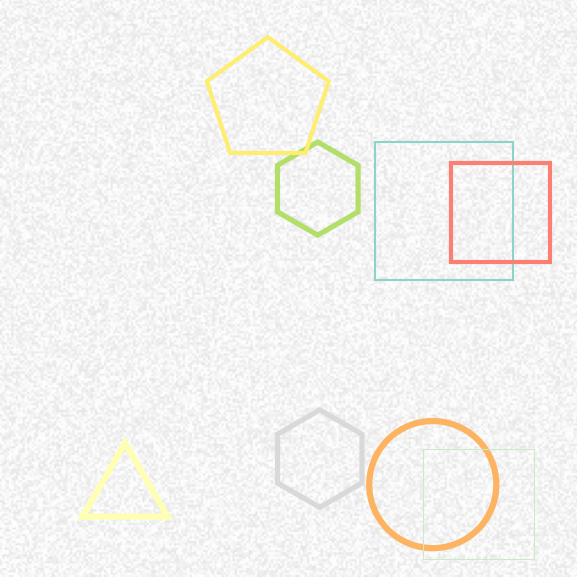[{"shape": "square", "thickness": 1, "radius": 0.6, "center": [0.769, 0.633]}, {"shape": "triangle", "thickness": 3, "radius": 0.43, "center": [0.216, 0.147]}, {"shape": "square", "thickness": 2, "radius": 0.43, "center": [0.866, 0.632]}, {"shape": "circle", "thickness": 3, "radius": 0.55, "center": [0.749, 0.16]}, {"shape": "hexagon", "thickness": 2.5, "radius": 0.4, "center": [0.55, 0.673]}, {"shape": "hexagon", "thickness": 2.5, "radius": 0.42, "center": [0.554, 0.205]}, {"shape": "square", "thickness": 0.5, "radius": 0.48, "center": [0.828, 0.127]}, {"shape": "pentagon", "thickness": 2, "radius": 0.55, "center": [0.464, 0.824]}]